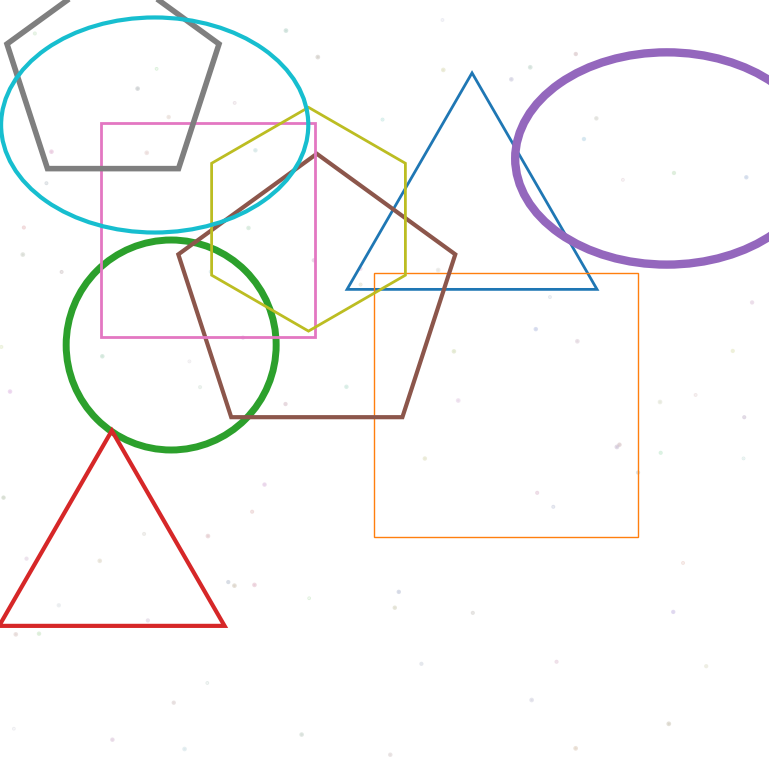[{"shape": "triangle", "thickness": 1, "radius": 0.94, "center": [0.613, 0.718]}, {"shape": "square", "thickness": 0.5, "radius": 0.86, "center": [0.657, 0.474]}, {"shape": "circle", "thickness": 2.5, "radius": 0.68, "center": [0.222, 0.552]}, {"shape": "triangle", "thickness": 1.5, "radius": 0.85, "center": [0.145, 0.272]}, {"shape": "oval", "thickness": 3, "radius": 0.98, "center": [0.866, 0.794]}, {"shape": "pentagon", "thickness": 1.5, "radius": 0.95, "center": [0.411, 0.611]}, {"shape": "square", "thickness": 1, "radius": 0.7, "center": [0.27, 0.702]}, {"shape": "pentagon", "thickness": 2, "radius": 0.72, "center": [0.147, 0.898]}, {"shape": "hexagon", "thickness": 1, "radius": 0.73, "center": [0.401, 0.715]}, {"shape": "oval", "thickness": 1.5, "radius": 1.0, "center": [0.201, 0.838]}]